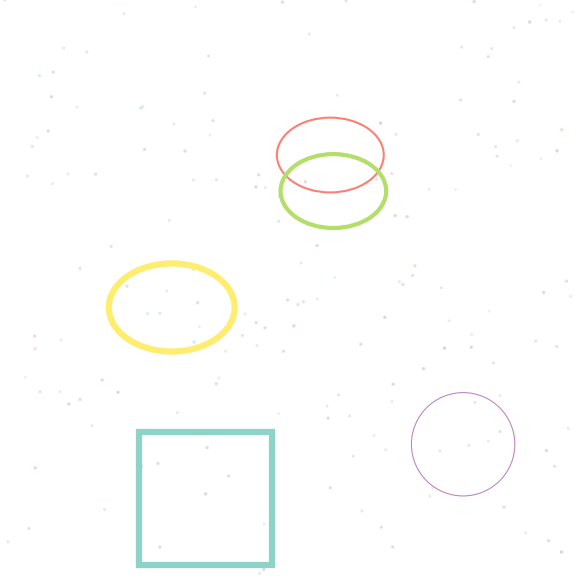[{"shape": "square", "thickness": 3, "radius": 0.58, "center": [0.356, 0.135]}, {"shape": "oval", "thickness": 1, "radius": 0.46, "center": [0.572, 0.731]}, {"shape": "oval", "thickness": 2, "radius": 0.46, "center": [0.577, 0.668]}, {"shape": "circle", "thickness": 0.5, "radius": 0.45, "center": [0.802, 0.23]}, {"shape": "oval", "thickness": 3, "radius": 0.54, "center": [0.297, 0.467]}]